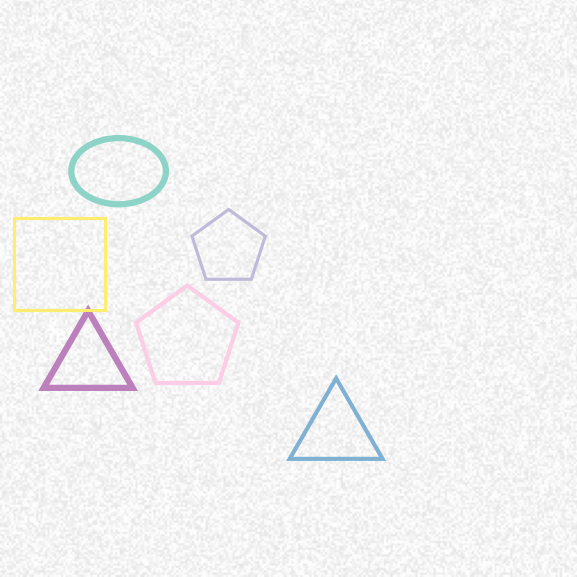[{"shape": "oval", "thickness": 3, "radius": 0.41, "center": [0.205, 0.703]}, {"shape": "pentagon", "thickness": 1.5, "radius": 0.33, "center": [0.396, 0.57]}, {"shape": "triangle", "thickness": 2, "radius": 0.46, "center": [0.582, 0.251]}, {"shape": "pentagon", "thickness": 2, "radius": 0.47, "center": [0.324, 0.411]}, {"shape": "triangle", "thickness": 3, "radius": 0.44, "center": [0.153, 0.372]}, {"shape": "square", "thickness": 1.5, "radius": 0.4, "center": [0.103, 0.542]}]